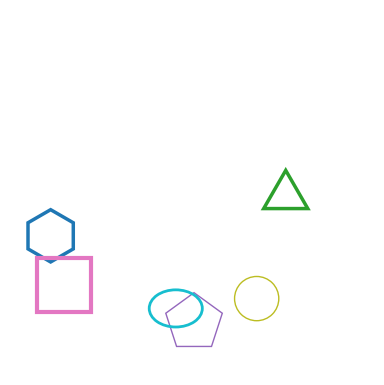[{"shape": "hexagon", "thickness": 2.5, "radius": 0.34, "center": [0.132, 0.387]}, {"shape": "triangle", "thickness": 2.5, "radius": 0.33, "center": [0.742, 0.491]}, {"shape": "pentagon", "thickness": 1, "radius": 0.39, "center": [0.504, 0.163]}, {"shape": "square", "thickness": 3, "radius": 0.35, "center": [0.166, 0.259]}, {"shape": "circle", "thickness": 1, "radius": 0.29, "center": [0.667, 0.224]}, {"shape": "oval", "thickness": 2, "radius": 0.34, "center": [0.457, 0.199]}]